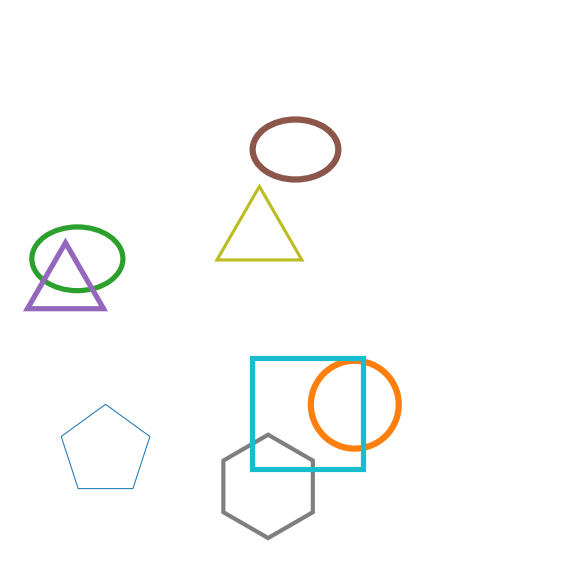[{"shape": "pentagon", "thickness": 0.5, "radius": 0.4, "center": [0.183, 0.218]}, {"shape": "circle", "thickness": 3, "radius": 0.38, "center": [0.614, 0.298]}, {"shape": "oval", "thickness": 2.5, "radius": 0.39, "center": [0.134, 0.551]}, {"shape": "triangle", "thickness": 2.5, "radius": 0.38, "center": [0.113, 0.503]}, {"shape": "oval", "thickness": 3, "radius": 0.37, "center": [0.512, 0.74]}, {"shape": "hexagon", "thickness": 2, "radius": 0.45, "center": [0.464, 0.157]}, {"shape": "triangle", "thickness": 1.5, "radius": 0.42, "center": [0.449, 0.591]}, {"shape": "square", "thickness": 2.5, "radius": 0.48, "center": [0.533, 0.283]}]